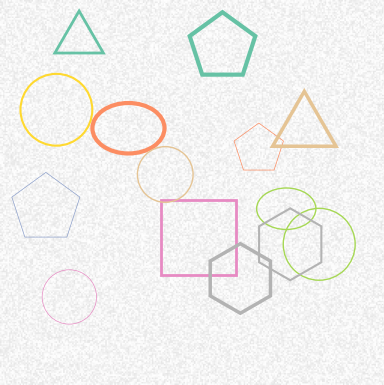[{"shape": "pentagon", "thickness": 3, "radius": 0.45, "center": [0.578, 0.879]}, {"shape": "triangle", "thickness": 2, "radius": 0.36, "center": [0.205, 0.899]}, {"shape": "pentagon", "thickness": 0.5, "radius": 0.34, "center": [0.672, 0.613]}, {"shape": "oval", "thickness": 3, "radius": 0.47, "center": [0.334, 0.667]}, {"shape": "pentagon", "thickness": 0.5, "radius": 0.46, "center": [0.119, 0.459]}, {"shape": "square", "thickness": 2, "radius": 0.49, "center": [0.515, 0.383]}, {"shape": "circle", "thickness": 0.5, "radius": 0.35, "center": [0.18, 0.229]}, {"shape": "circle", "thickness": 1, "radius": 0.47, "center": [0.829, 0.366]}, {"shape": "oval", "thickness": 1, "radius": 0.38, "center": [0.744, 0.458]}, {"shape": "circle", "thickness": 1.5, "radius": 0.47, "center": [0.146, 0.715]}, {"shape": "triangle", "thickness": 2.5, "radius": 0.48, "center": [0.79, 0.668]}, {"shape": "circle", "thickness": 1, "radius": 0.36, "center": [0.429, 0.547]}, {"shape": "hexagon", "thickness": 2.5, "radius": 0.45, "center": [0.624, 0.277]}, {"shape": "hexagon", "thickness": 1.5, "radius": 0.47, "center": [0.754, 0.365]}]